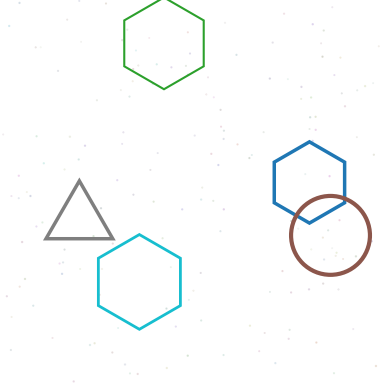[{"shape": "hexagon", "thickness": 2.5, "radius": 0.53, "center": [0.804, 0.526]}, {"shape": "hexagon", "thickness": 1.5, "radius": 0.6, "center": [0.426, 0.887]}, {"shape": "circle", "thickness": 3, "radius": 0.51, "center": [0.858, 0.389]}, {"shape": "triangle", "thickness": 2.5, "radius": 0.5, "center": [0.206, 0.43]}, {"shape": "hexagon", "thickness": 2, "radius": 0.62, "center": [0.362, 0.268]}]